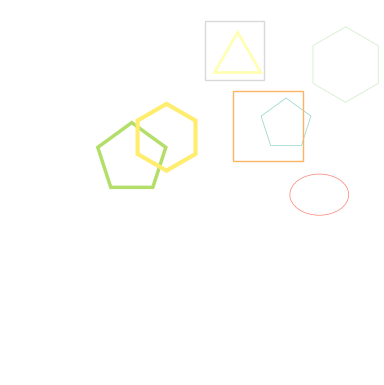[{"shape": "pentagon", "thickness": 0.5, "radius": 0.34, "center": [0.743, 0.677]}, {"shape": "triangle", "thickness": 2, "radius": 0.35, "center": [0.617, 0.846]}, {"shape": "oval", "thickness": 0.5, "radius": 0.38, "center": [0.829, 0.494]}, {"shape": "square", "thickness": 1, "radius": 0.45, "center": [0.696, 0.672]}, {"shape": "pentagon", "thickness": 2.5, "radius": 0.46, "center": [0.342, 0.589]}, {"shape": "square", "thickness": 1, "radius": 0.38, "center": [0.609, 0.869]}, {"shape": "hexagon", "thickness": 0.5, "radius": 0.49, "center": [0.898, 0.832]}, {"shape": "hexagon", "thickness": 3, "radius": 0.43, "center": [0.433, 0.643]}]